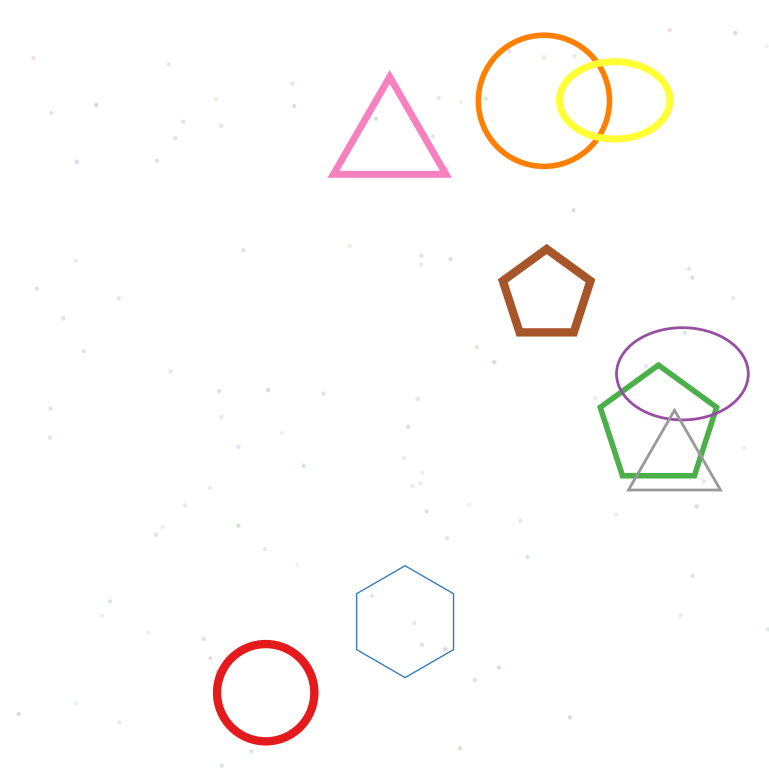[{"shape": "circle", "thickness": 3, "radius": 0.32, "center": [0.345, 0.1]}, {"shape": "hexagon", "thickness": 0.5, "radius": 0.36, "center": [0.526, 0.193]}, {"shape": "pentagon", "thickness": 2, "radius": 0.4, "center": [0.855, 0.446]}, {"shape": "oval", "thickness": 1, "radius": 0.43, "center": [0.886, 0.515]}, {"shape": "circle", "thickness": 2, "radius": 0.43, "center": [0.706, 0.869]}, {"shape": "oval", "thickness": 2.5, "radius": 0.36, "center": [0.798, 0.87]}, {"shape": "pentagon", "thickness": 3, "radius": 0.3, "center": [0.71, 0.617]}, {"shape": "triangle", "thickness": 2.5, "radius": 0.42, "center": [0.506, 0.816]}, {"shape": "triangle", "thickness": 1, "radius": 0.35, "center": [0.876, 0.398]}]